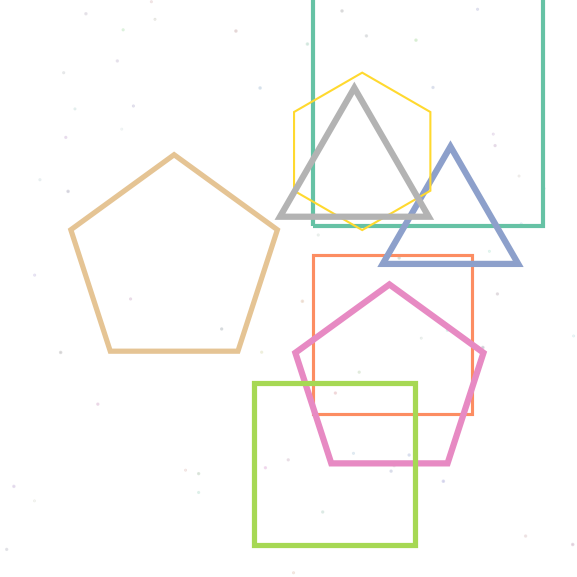[{"shape": "square", "thickness": 2, "radius": 0.99, "center": [0.741, 0.807]}, {"shape": "square", "thickness": 1.5, "radius": 0.69, "center": [0.679, 0.42]}, {"shape": "triangle", "thickness": 3, "radius": 0.68, "center": [0.78, 0.61]}, {"shape": "pentagon", "thickness": 3, "radius": 0.86, "center": [0.674, 0.335]}, {"shape": "square", "thickness": 2.5, "radius": 0.7, "center": [0.579, 0.196]}, {"shape": "hexagon", "thickness": 1, "radius": 0.68, "center": [0.627, 0.737]}, {"shape": "pentagon", "thickness": 2.5, "radius": 0.94, "center": [0.301, 0.543]}, {"shape": "triangle", "thickness": 3, "radius": 0.74, "center": [0.614, 0.698]}]